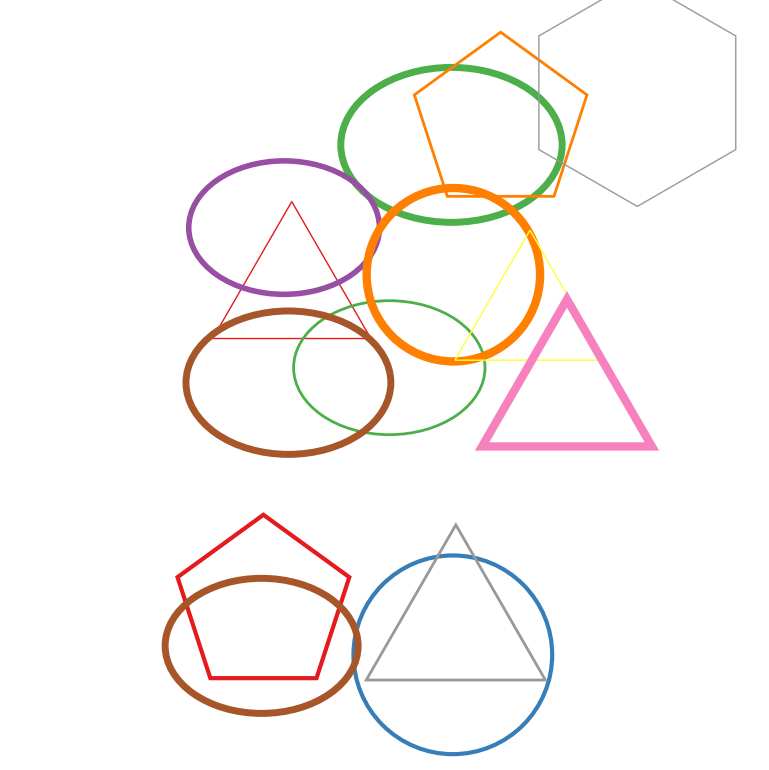[{"shape": "triangle", "thickness": 0.5, "radius": 0.59, "center": [0.379, 0.62]}, {"shape": "pentagon", "thickness": 1.5, "radius": 0.59, "center": [0.342, 0.214]}, {"shape": "circle", "thickness": 1.5, "radius": 0.65, "center": [0.588, 0.15]}, {"shape": "oval", "thickness": 2.5, "radius": 0.72, "center": [0.586, 0.812]}, {"shape": "oval", "thickness": 1, "radius": 0.62, "center": [0.506, 0.522]}, {"shape": "oval", "thickness": 2, "radius": 0.62, "center": [0.369, 0.704]}, {"shape": "pentagon", "thickness": 1, "radius": 0.59, "center": [0.65, 0.84]}, {"shape": "circle", "thickness": 3, "radius": 0.56, "center": [0.589, 0.643]}, {"shape": "triangle", "thickness": 0.5, "radius": 0.56, "center": [0.688, 0.588]}, {"shape": "oval", "thickness": 2.5, "radius": 0.67, "center": [0.375, 0.503]}, {"shape": "oval", "thickness": 2.5, "radius": 0.63, "center": [0.34, 0.161]}, {"shape": "triangle", "thickness": 3, "radius": 0.64, "center": [0.736, 0.484]}, {"shape": "hexagon", "thickness": 0.5, "radius": 0.74, "center": [0.828, 0.88]}, {"shape": "triangle", "thickness": 1, "radius": 0.67, "center": [0.592, 0.184]}]